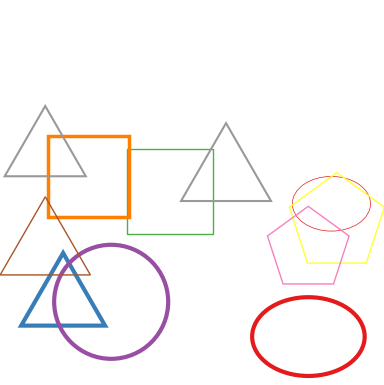[{"shape": "oval", "thickness": 0.5, "radius": 0.51, "center": [0.861, 0.471]}, {"shape": "oval", "thickness": 3, "radius": 0.73, "center": [0.801, 0.126]}, {"shape": "triangle", "thickness": 3, "radius": 0.63, "center": [0.164, 0.217]}, {"shape": "square", "thickness": 1, "radius": 0.55, "center": [0.442, 0.502]}, {"shape": "circle", "thickness": 3, "radius": 0.74, "center": [0.289, 0.216]}, {"shape": "square", "thickness": 2.5, "radius": 0.53, "center": [0.23, 0.542]}, {"shape": "pentagon", "thickness": 1, "radius": 0.65, "center": [0.875, 0.422]}, {"shape": "triangle", "thickness": 1, "radius": 0.68, "center": [0.118, 0.354]}, {"shape": "pentagon", "thickness": 1, "radius": 0.56, "center": [0.801, 0.353]}, {"shape": "triangle", "thickness": 1.5, "radius": 0.67, "center": [0.587, 0.545]}, {"shape": "triangle", "thickness": 1.5, "radius": 0.61, "center": [0.117, 0.603]}]